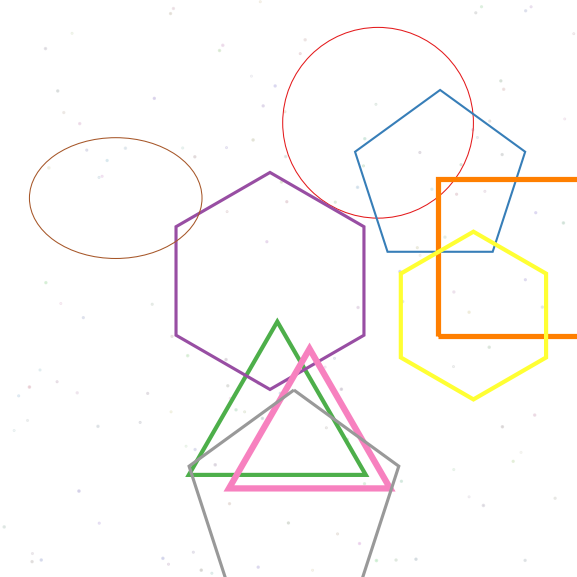[{"shape": "circle", "thickness": 0.5, "radius": 0.83, "center": [0.655, 0.787]}, {"shape": "pentagon", "thickness": 1, "radius": 0.77, "center": [0.762, 0.688]}, {"shape": "triangle", "thickness": 2, "radius": 0.88, "center": [0.48, 0.265]}, {"shape": "hexagon", "thickness": 1.5, "radius": 0.94, "center": [0.468, 0.513]}, {"shape": "square", "thickness": 2.5, "radius": 0.68, "center": [0.894, 0.553]}, {"shape": "hexagon", "thickness": 2, "radius": 0.73, "center": [0.82, 0.453]}, {"shape": "oval", "thickness": 0.5, "radius": 0.75, "center": [0.2, 0.656]}, {"shape": "triangle", "thickness": 3, "radius": 0.81, "center": [0.536, 0.234]}, {"shape": "pentagon", "thickness": 1.5, "radius": 0.95, "center": [0.509, 0.133]}]